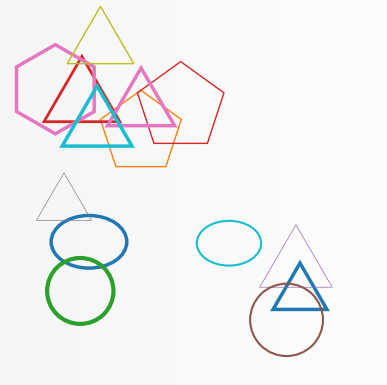[{"shape": "triangle", "thickness": 2.5, "radius": 0.4, "center": [0.774, 0.236]}, {"shape": "oval", "thickness": 2.5, "radius": 0.49, "center": [0.23, 0.372]}, {"shape": "pentagon", "thickness": 1, "radius": 0.55, "center": [0.364, 0.656]}, {"shape": "circle", "thickness": 3, "radius": 0.43, "center": [0.207, 0.244]}, {"shape": "pentagon", "thickness": 1, "radius": 0.59, "center": [0.466, 0.723]}, {"shape": "triangle", "thickness": 2, "radius": 0.57, "center": [0.211, 0.74]}, {"shape": "triangle", "thickness": 0.5, "radius": 0.54, "center": [0.764, 0.308]}, {"shape": "circle", "thickness": 1.5, "radius": 0.47, "center": [0.739, 0.169]}, {"shape": "triangle", "thickness": 2.5, "radius": 0.5, "center": [0.364, 0.724]}, {"shape": "hexagon", "thickness": 2.5, "radius": 0.58, "center": [0.143, 0.768]}, {"shape": "triangle", "thickness": 0.5, "radius": 0.41, "center": [0.165, 0.469]}, {"shape": "triangle", "thickness": 1, "radius": 0.5, "center": [0.259, 0.884]}, {"shape": "oval", "thickness": 1.5, "radius": 0.42, "center": [0.591, 0.368]}, {"shape": "triangle", "thickness": 2.5, "radius": 0.52, "center": [0.251, 0.673]}]